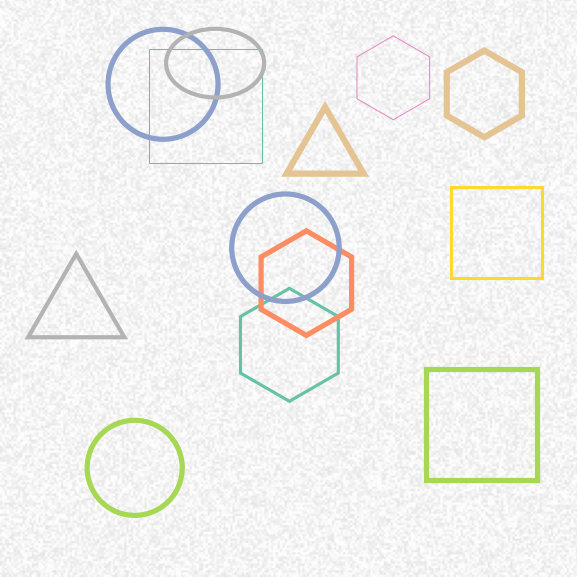[{"shape": "square", "thickness": 0.5, "radius": 0.49, "center": [0.356, 0.815]}, {"shape": "hexagon", "thickness": 1.5, "radius": 0.49, "center": [0.501, 0.402]}, {"shape": "hexagon", "thickness": 2.5, "radius": 0.45, "center": [0.53, 0.509]}, {"shape": "circle", "thickness": 2.5, "radius": 0.48, "center": [0.282, 0.853]}, {"shape": "circle", "thickness": 2.5, "radius": 0.46, "center": [0.494, 0.57]}, {"shape": "hexagon", "thickness": 0.5, "radius": 0.36, "center": [0.681, 0.864]}, {"shape": "circle", "thickness": 2.5, "radius": 0.41, "center": [0.233, 0.189]}, {"shape": "square", "thickness": 2.5, "radius": 0.48, "center": [0.834, 0.263]}, {"shape": "square", "thickness": 1.5, "radius": 0.39, "center": [0.86, 0.596]}, {"shape": "hexagon", "thickness": 3, "radius": 0.38, "center": [0.839, 0.837]}, {"shape": "triangle", "thickness": 3, "radius": 0.38, "center": [0.563, 0.737]}, {"shape": "triangle", "thickness": 2, "radius": 0.48, "center": [0.132, 0.463]}, {"shape": "oval", "thickness": 2, "radius": 0.42, "center": [0.373, 0.89]}]